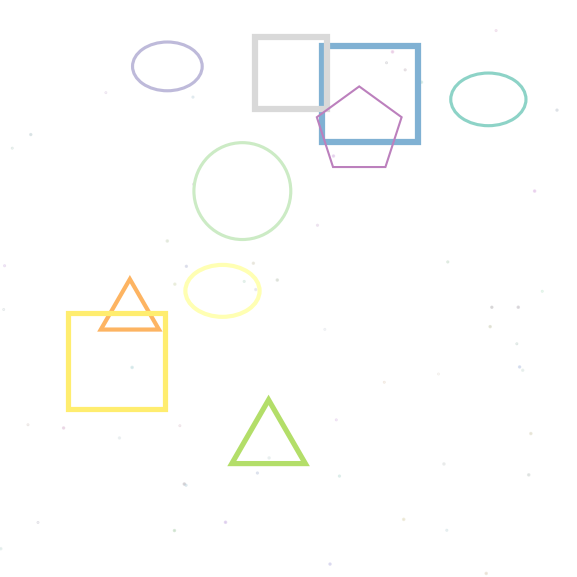[{"shape": "oval", "thickness": 1.5, "radius": 0.33, "center": [0.846, 0.827]}, {"shape": "oval", "thickness": 2, "radius": 0.32, "center": [0.385, 0.495]}, {"shape": "oval", "thickness": 1.5, "radius": 0.3, "center": [0.29, 0.884]}, {"shape": "square", "thickness": 3, "radius": 0.42, "center": [0.64, 0.836]}, {"shape": "triangle", "thickness": 2, "radius": 0.29, "center": [0.225, 0.458]}, {"shape": "triangle", "thickness": 2.5, "radius": 0.37, "center": [0.465, 0.233]}, {"shape": "square", "thickness": 3, "radius": 0.31, "center": [0.504, 0.873]}, {"shape": "pentagon", "thickness": 1, "radius": 0.39, "center": [0.622, 0.772]}, {"shape": "circle", "thickness": 1.5, "radius": 0.42, "center": [0.42, 0.668]}, {"shape": "square", "thickness": 2.5, "radius": 0.42, "center": [0.201, 0.374]}]